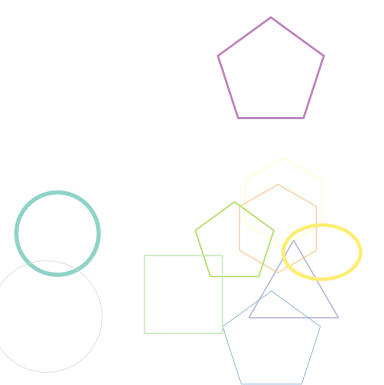[{"shape": "circle", "thickness": 3, "radius": 0.53, "center": [0.149, 0.393]}, {"shape": "hexagon", "thickness": 0.5, "radius": 0.57, "center": [0.736, 0.475]}, {"shape": "triangle", "thickness": 1, "radius": 0.67, "center": [0.763, 0.242]}, {"shape": "pentagon", "thickness": 0.5, "radius": 0.67, "center": [0.705, 0.111]}, {"shape": "hexagon", "thickness": 0.5, "radius": 0.57, "center": [0.722, 0.406]}, {"shape": "pentagon", "thickness": 1, "radius": 0.54, "center": [0.609, 0.368]}, {"shape": "circle", "thickness": 0.5, "radius": 0.72, "center": [0.12, 0.178]}, {"shape": "pentagon", "thickness": 1.5, "radius": 0.72, "center": [0.703, 0.81]}, {"shape": "square", "thickness": 1, "radius": 0.5, "center": [0.475, 0.236]}, {"shape": "oval", "thickness": 2.5, "radius": 0.5, "center": [0.836, 0.345]}]